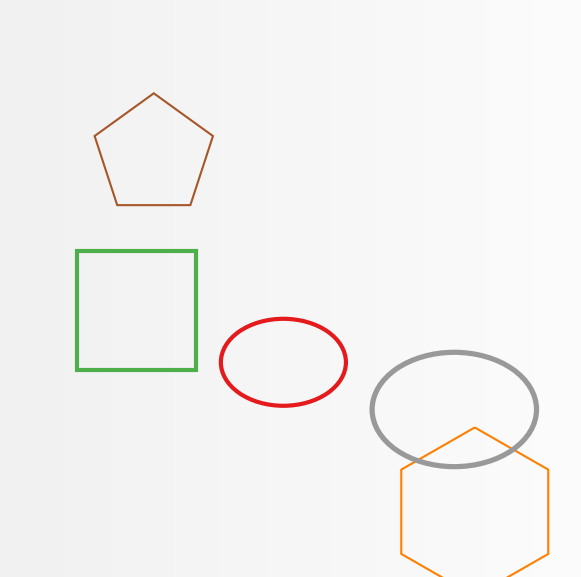[{"shape": "oval", "thickness": 2, "radius": 0.54, "center": [0.488, 0.372]}, {"shape": "square", "thickness": 2, "radius": 0.51, "center": [0.235, 0.461]}, {"shape": "hexagon", "thickness": 1, "radius": 0.73, "center": [0.817, 0.113]}, {"shape": "pentagon", "thickness": 1, "radius": 0.54, "center": [0.265, 0.731]}, {"shape": "oval", "thickness": 2.5, "radius": 0.71, "center": [0.782, 0.29]}]